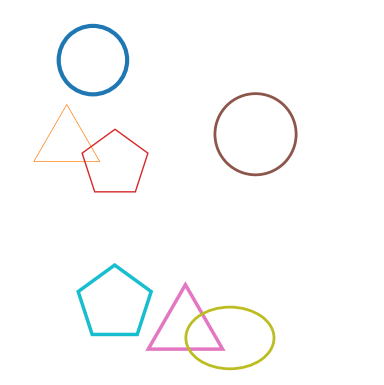[{"shape": "circle", "thickness": 3, "radius": 0.44, "center": [0.241, 0.844]}, {"shape": "triangle", "thickness": 0.5, "radius": 0.49, "center": [0.173, 0.63]}, {"shape": "pentagon", "thickness": 1, "radius": 0.45, "center": [0.299, 0.574]}, {"shape": "circle", "thickness": 2, "radius": 0.53, "center": [0.664, 0.651]}, {"shape": "triangle", "thickness": 2.5, "radius": 0.56, "center": [0.482, 0.149]}, {"shape": "oval", "thickness": 2, "radius": 0.57, "center": [0.597, 0.122]}, {"shape": "pentagon", "thickness": 2.5, "radius": 0.5, "center": [0.298, 0.212]}]